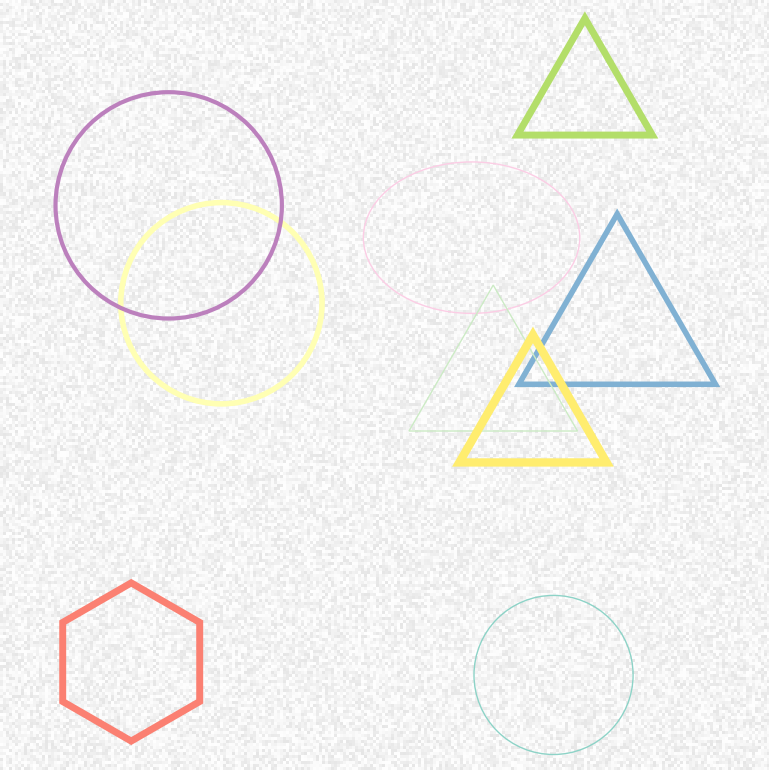[{"shape": "circle", "thickness": 0.5, "radius": 0.52, "center": [0.719, 0.123]}, {"shape": "circle", "thickness": 2, "radius": 0.65, "center": [0.288, 0.606]}, {"shape": "hexagon", "thickness": 2.5, "radius": 0.51, "center": [0.17, 0.14]}, {"shape": "triangle", "thickness": 2, "radius": 0.74, "center": [0.802, 0.575]}, {"shape": "triangle", "thickness": 2.5, "radius": 0.51, "center": [0.76, 0.875]}, {"shape": "oval", "thickness": 0.5, "radius": 0.7, "center": [0.612, 0.691]}, {"shape": "circle", "thickness": 1.5, "radius": 0.73, "center": [0.219, 0.733]}, {"shape": "triangle", "thickness": 0.5, "radius": 0.63, "center": [0.641, 0.503]}, {"shape": "triangle", "thickness": 3, "radius": 0.55, "center": [0.692, 0.455]}]